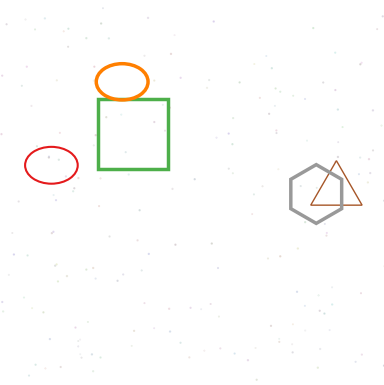[{"shape": "oval", "thickness": 1.5, "radius": 0.34, "center": [0.134, 0.571]}, {"shape": "square", "thickness": 2.5, "radius": 0.45, "center": [0.346, 0.652]}, {"shape": "oval", "thickness": 2.5, "radius": 0.34, "center": [0.317, 0.788]}, {"shape": "triangle", "thickness": 1, "radius": 0.39, "center": [0.874, 0.506]}, {"shape": "hexagon", "thickness": 2.5, "radius": 0.38, "center": [0.821, 0.496]}]